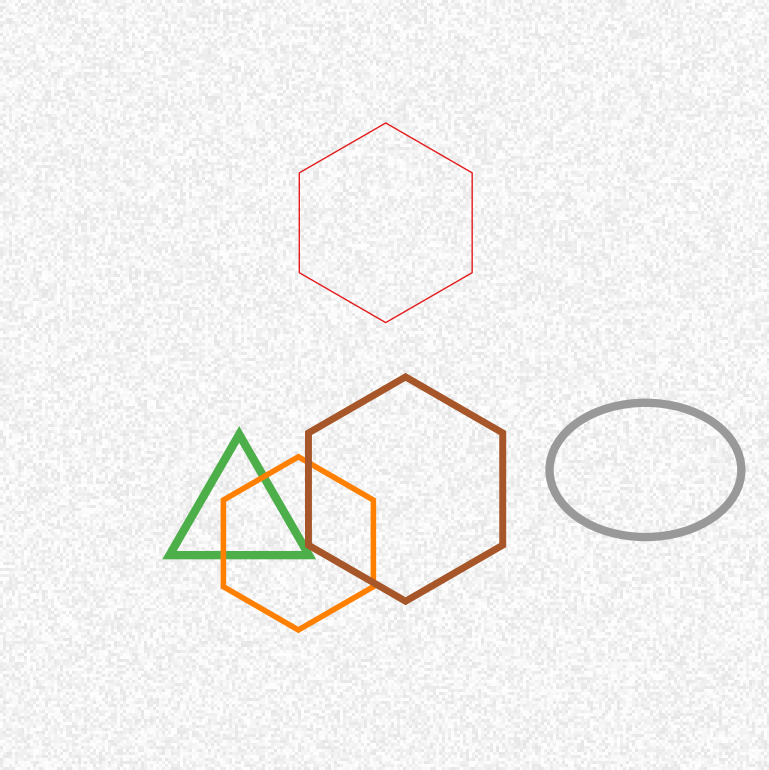[{"shape": "hexagon", "thickness": 0.5, "radius": 0.65, "center": [0.501, 0.711]}, {"shape": "triangle", "thickness": 3, "radius": 0.52, "center": [0.311, 0.331]}, {"shape": "hexagon", "thickness": 2, "radius": 0.56, "center": [0.387, 0.294]}, {"shape": "hexagon", "thickness": 2.5, "radius": 0.73, "center": [0.527, 0.365]}, {"shape": "oval", "thickness": 3, "radius": 0.62, "center": [0.838, 0.39]}]